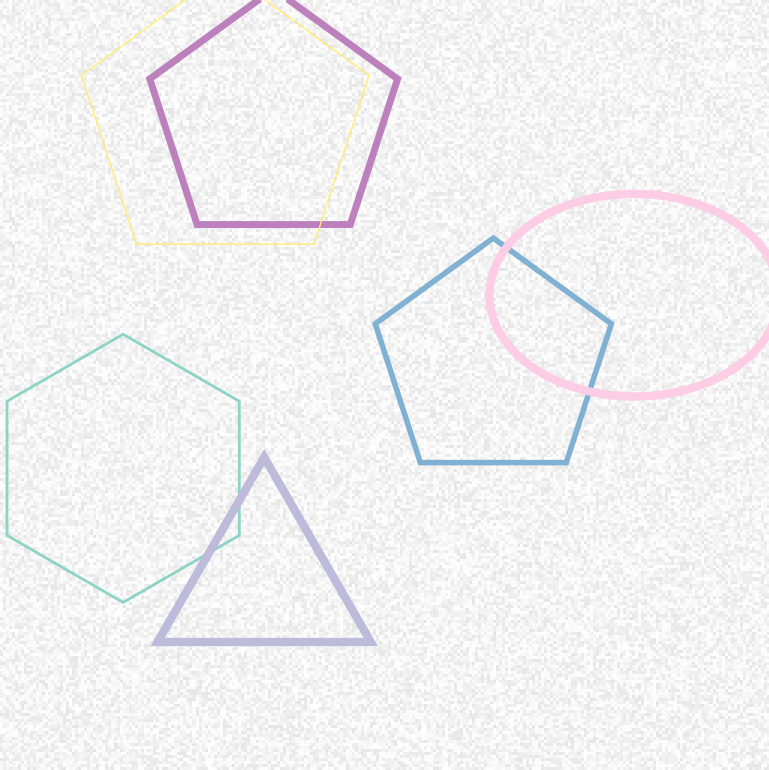[{"shape": "hexagon", "thickness": 1, "radius": 0.87, "center": [0.16, 0.392]}, {"shape": "triangle", "thickness": 3, "radius": 0.8, "center": [0.343, 0.246]}, {"shape": "pentagon", "thickness": 2, "radius": 0.81, "center": [0.641, 0.53]}, {"shape": "oval", "thickness": 3, "radius": 0.94, "center": [0.824, 0.617]}, {"shape": "pentagon", "thickness": 2.5, "radius": 0.85, "center": [0.355, 0.845]}, {"shape": "pentagon", "thickness": 0.5, "radius": 0.98, "center": [0.293, 0.842]}]